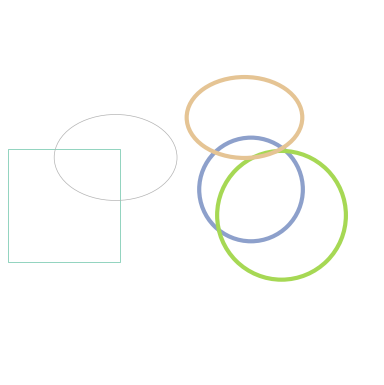[{"shape": "square", "thickness": 0.5, "radius": 0.73, "center": [0.166, 0.466]}, {"shape": "circle", "thickness": 3, "radius": 0.67, "center": [0.652, 0.508]}, {"shape": "circle", "thickness": 3, "radius": 0.84, "center": [0.731, 0.441]}, {"shape": "oval", "thickness": 3, "radius": 0.75, "center": [0.635, 0.695]}, {"shape": "oval", "thickness": 0.5, "radius": 0.8, "center": [0.3, 0.591]}]